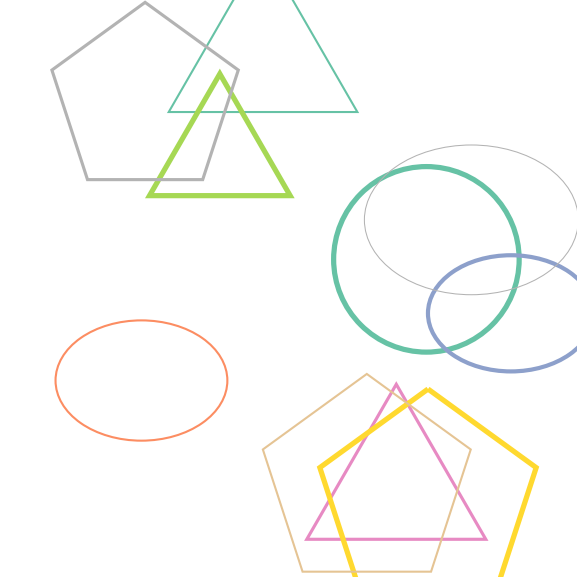[{"shape": "circle", "thickness": 2.5, "radius": 0.8, "center": [0.738, 0.55]}, {"shape": "triangle", "thickness": 1, "radius": 0.94, "center": [0.456, 0.899]}, {"shape": "oval", "thickness": 1, "radius": 0.74, "center": [0.245, 0.34]}, {"shape": "oval", "thickness": 2, "radius": 0.72, "center": [0.885, 0.457]}, {"shape": "triangle", "thickness": 1.5, "radius": 0.89, "center": [0.686, 0.155]}, {"shape": "triangle", "thickness": 2.5, "radius": 0.7, "center": [0.381, 0.731]}, {"shape": "pentagon", "thickness": 2.5, "radius": 0.98, "center": [0.741, 0.129]}, {"shape": "pentagon", "thickness": 1, "radius": 0.95, "center": [0.635, 0.162]}, {"shape": "oval", "thickness": 0.5, "radius": 0.93, "center": [0.816, 0.618]}, {"shape": "pentagon", "thickness": 1.5, "radius": 0.85, "center": [0.251, 0.825]}]